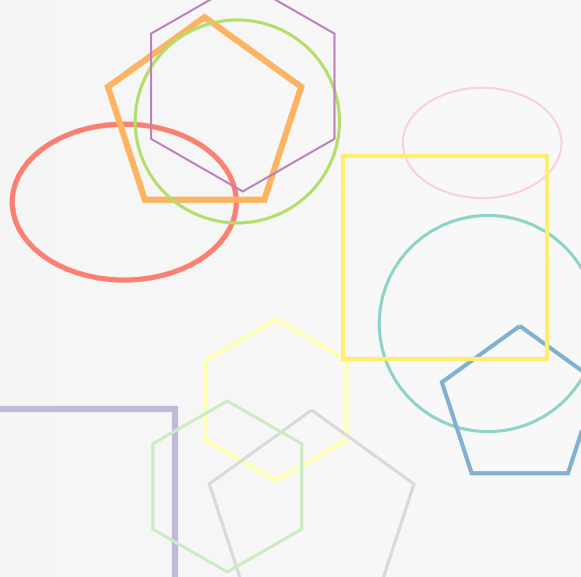[{"shape": "circle", "thickness": 1.5, "radius": 0.94, "center": [0.84, 0.439]}, {"shape": "hexagon", "thickness": 2, "radius": 0.7, "center": [0.475, 0.306]}, {"shape": "square", "thickness": 3, "radius": 0.94, "center": [0.113, 0.102]}, {"shape": "oval", "thickness": 2.5, "radius": 0.96, "center": [0.214, 0.649]}, {"shape": "pentagon", "thickness": 2, "radius": 0.7, "center": [0.894, 0.294]}, {"shape": "pentagon", "thickness": 3, "radius": 0.87, "center": [0.352, 0.795]}, {"shape": "circle", "thickness": 1.5, "radius": 0.88, "center": [0.408, 0.789]}, {"shape": "oval", "thickness": 1, "radius": 0.68, "center": [0.83, 0.752]}, {"shape": "pentagon", "thickness": 1.5, "radius": 0.93, "center": [0.536, 0.104]}, {"shape": "hexagon", "thickness": 1, "radius": 0.91, "center": [0.418, 0.85]}, {"shape": "hexagon", "thickness": 1.5, "radius": 0.74, "center": [0.391, 0.157]}, {"shape": "square", "thickness": 2, "radius": 0.88, "center": [0.765, 0.553]}]